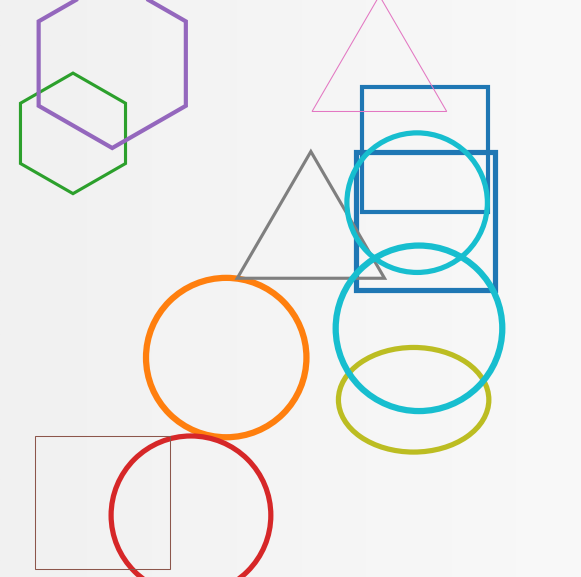[{"shape": "square", "thickness": 2.5, "radius": 0.6, "center": [0.732, 0.617]}, {"shape": "square", "thickness": 2, "radius": 0.54, "center": [0.731, 0.74]}, {"shape": "circle", "thickness": 3, "radius": 0.69, "center": [0.389, 0.38]}, {"shape": "hexagon", "thickness": 1.5, "radius": 0.52, "center": [0.126, 0.768]}, {"shape": "circle", "thickness": 2.5, "radius": 0.69, "center": [0.329, 0.107]}, {"shape": "hexagon", "thickness": 2, "radius": 0.73, "center": [0.193, 0.889]}, {"shape": "square", "thickness": 0.5, "radius": 0.58, "center": [0.176, 0.129]}, {"shape": "triangle", "thickness": 0.5, "radius": 0.67, "center": [0.653, 0.873]}, {"shape": "triangle", "thickness": 1.5, "radius": 0.73, "center": [0.535, 0.59]}, {"shape": "oval", "thickness": 2.5, "radius": 0.65, "center": [0.712, 0.307]}, {"shape": "circle", "thickness": 2.5, "radius": 0.6, "center": [0.718, 0.648]}, {"shape": "circle", "thickness": 3, "radius": 0.72, "center": [0.721, 0.431]}]